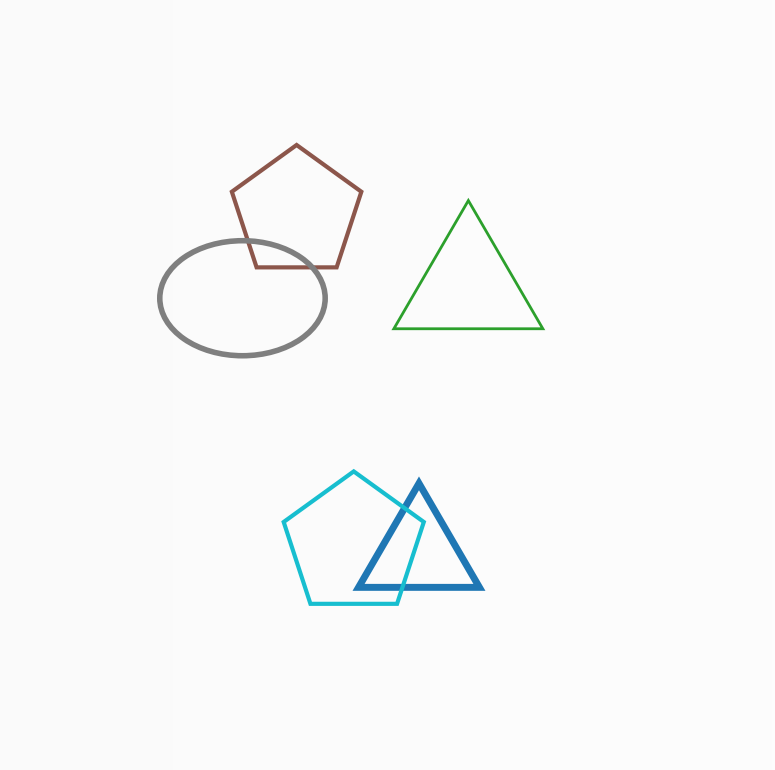[{"shape": "triangle", "thickness": 2.5, "radius": 0.45, "center": [0.541, 0.282]}, {"shape": "triangle", "thickness": 1, "radius": 0.55, "center": [0.604, 0.629]}, {"shape": "pentagon", "thickness": 1.5, "radius": 0.44, "center": [0.383, 0.724]}, {"shape": "oval", "thickness": 2, "radius": 0.53, "center": [0.313, 0.613]}, {"shape": "pentagon", "thickness": 1.5, "radius": 0.48, "center": [0.456, 0.293]}]